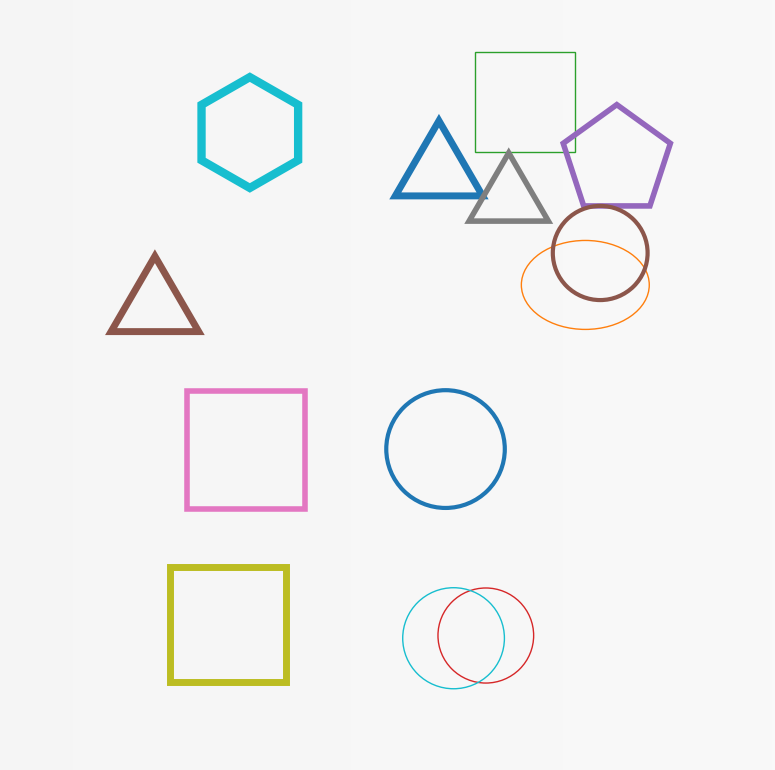[{"shape": "circle", "thickness": 1.5, "radius": 0.38, "center": [0.575, 0.417]}, {"shape": "triangle", "thickness": 2.5, "radius": 0.33, "center": [0.566, 0.778]}, {"shape": "oval", "thickness": 0.5, "radius": 0.41, "center": [0.755, 0.63]}, {"shape": "square", "thickness": 0.5, "radius": 0.32, "center": [0.677, 0.868]}, {"shape": "circle", "thickness": 0.5, "radius": 0.31, "center": [0.627, 0.175]}, {"shape": "pentagon", "thickness": 2, "radius": 0.36, "center": [0.796, 0.791]}, {"shape": "triangle", "thickness": 2.5, "radius": 0.33, "center": [0.2, 0.602]}, {"shape": "circle", "thickness": 1.5, "radius": 0.31, "center": [0.774, 0.671]}, {"shape": "square", "thickness": 2, "radius": 0.38, "center": [0.317, 0.415]}, {"shape": "triangle", "thickness": 2, "radius": 0.3, "center": [0.656, 0.742]}, {"shape": "square", "thickness": 2.5, "radius": 0.37, "center": [0.295, 0.189]}, {"shape": "circle", "thickness": 0.5, "radius": 0.33, "center": [0.585, 0.171]}, {"shape": "hexagon", "thickness": 3, "radius": 0.36, "center": [0.322, 0.828]}]